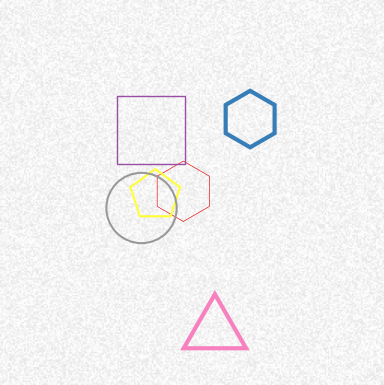[{"shape": "hexagon", "thickness": 0.5, "radius": 0.39, "center": [0.476, 0.503]}, {"shape": "hexagon", "thickness": 3, "radius": 0.37, "center": [0.65, 0.691]}, {"shape": "square", "thickness": 1, "radius": 0.44, "center": [0.392, 0.662]}, {"shape": "pentagon", "thickness": 1.5, "radius": 0.34, "center": [0.403, 0.493]}, {"shape": "triangle", "thickness": 3, "radius": 0.47, "center": [0.558, 0.142]}, {"shape": "circle", "thickness": 1.5, "radius": 0.46, "center": [0.368, 0.46]}]